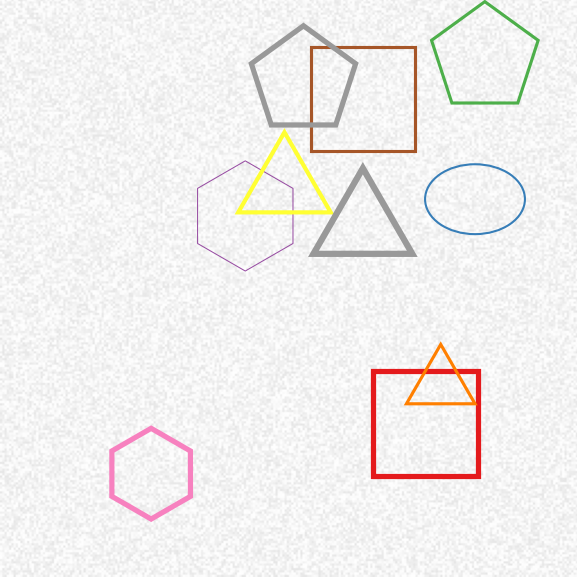[{"shape": "square", "thickness": 2.5, "radius": 0.45, "center": [0.738, 0.267]}, {"shape": "oval", "thickness": 1, "radius": 0.43, "center": [0.823, 0.654]}, {"shape": "pentagon", "thickness": 1.5, "radius": 0.49, "center": [0.84, 0.899]}, {"shape": "hexagon", "thickness": 0.5, "radius": 0.48, "center": [0.425, 0.625]}, {"shape": "triangle", "thickness": 1.5, "radius": 0.34, "center": [0.763, 0.334]}, {"shape": "triangle", "thickness": 2, "radius": 0.46, "center": [0.493, 0.678]}, {"shape": "square", "thickness": 1.5, "radius": 0.45, "center": [0.629, 0.828]}, {"shape": "hexagon", "thickness": 2.5, "radius": 0.39, "center": [0.262, 0.179]}, {"shape": "triangle", "thickness": 3, "radius": 0.49, "center": [0.628, 0.609]}, {"shape": "pentagon", "thickness": 2.5, "radius": 0.47, "center": [0.526, 0.86]}]